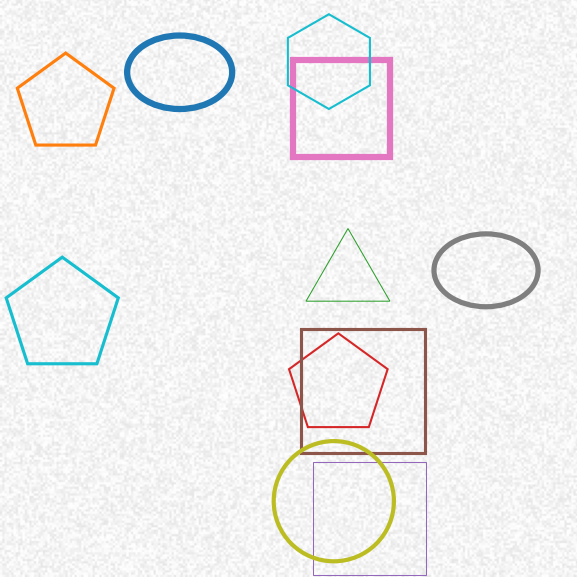[{"shape": "oval", "thickness": 3, "radius": 0.45, "center": [0.311, 0.874]}, {"shape": "pentagon", "thickness": 1.5, "radius": 0.44, "center": [0.114, 0.819]}, {"shape": "triangle", "thickness": 0.5, "radius": 0.42, "center": [0.603, 0.52]}, {"shape": "pentagon", "thickness": 1, "radius": 0.45, "center": [0.586, 0.332]}, {"shape": "square", "thickness": 0.5, "radius": 0.49, "center": [0.639, 0.102]}, {"shape": "square", "thickness": 1.5, "radius": 0.54, "center": [0.628, 0.322]}, {"shape": "square", "thickness": 3, "radius": 0.42, "center": [0.592, 0.811]}, {"shape": "oval", "thickness": 2.5, "radius": 0.45, "center": [0.842, 0.531]}, {"shape": "circle", "thickness": 2, "radius": 0.52, "center": [0.578, 0.131]}, {"shape": "pentagon", "thickness": 1.5, "radius": 0.51, "center": [0.108, 0.452]}, {"shape": "hexagon", "thickness": 1, "radius": 0.41, "center": [0.57, 0.892]}]